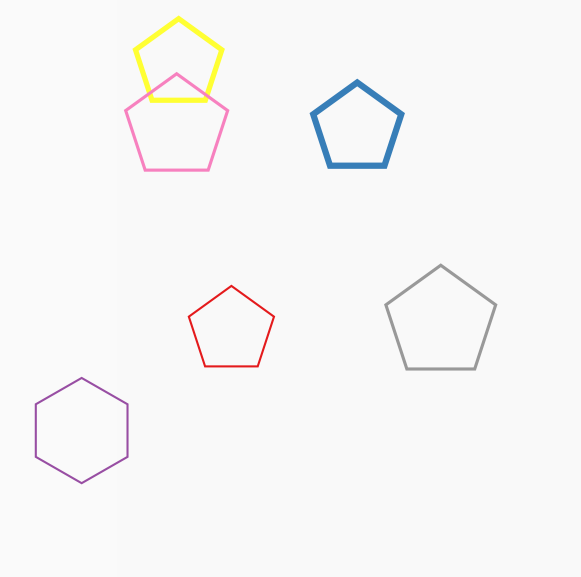[{"shape": "pentagon", "thickness": 1, "radius": 0.39, "center": [0.398, 0.427]}, {"shape": "pentagon", "thickness": 3, "radius": 0.4, "center": [0.615, 0.777]}, {"shape": "hexagon", "thickness": 1, "radius": 0.46, "center": [0.14, 0.254]}, {"shape": "pentagon", "thickness": 2.5, "radius": 0.39, "center": [0.307, 0.889]}, {"shape": "pentagon", "thickness": 1.5, "radius": 0.46, "center": [0.304, 0.779]}, {"shape": "pentagon", "thickness": 1.5, "radius": 0.5, "center": [0.758, 0.441]}]